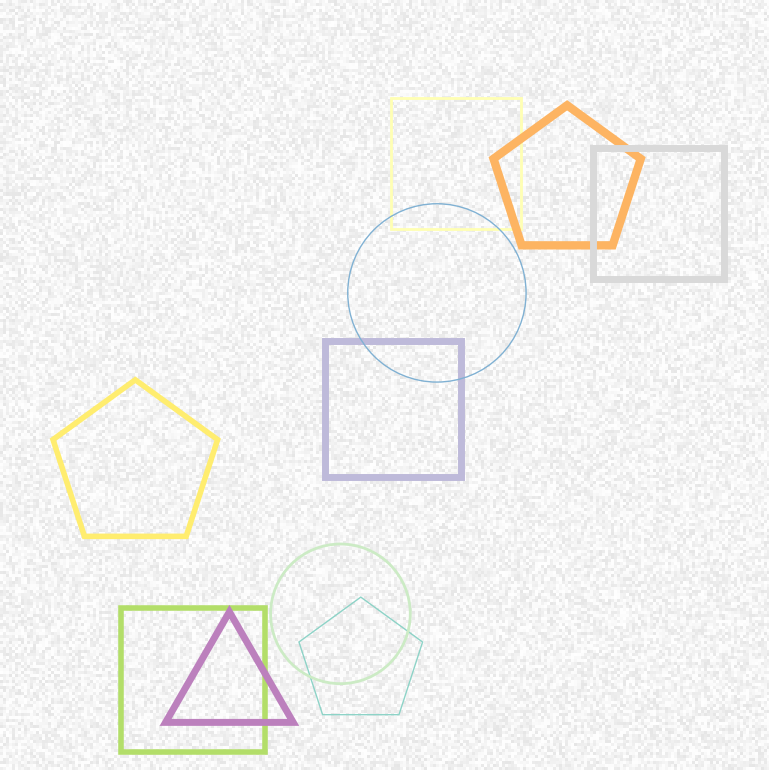[{"shape": "pentagon", "thickness": 0.5, "radius": 0.42, "center": [0.469, 0.14]}, {"shape": "square", "thickness": 1, "radius": 0.42, "center": [0.592, 0.787]}, {"shape": "square", "thickness": 2.5, "radius": 0.44, "center": [0.51, 0.469]}, {"shape": "circle", "thickness": 0.5, "radius": 0.58, "center": [0.567, 0.62]}, {"shape": "pentagon", "thickness": 3, "radius": 0.5, "center": [0.737, 0.763]}, {"shape": "square", "thickness": 2, "radius": 0.47, "center": [0.251, 0.117]}, {"shape": "square", "thickness": 2.5, "radius": 0.43, "center": [0.855, 0.723]}, {"shape": "triangle", "thickness": 2.5, "radius": 0.48, "center": [0.298, 0.11]}, {"shape": "circle", "thickness": 1, "radius": 0.45, "center": [0.442, 0.203]}, {"shape": "pentagon", "thickness": 2, "radius": 0.56, "center": [0.176, 0.394]}]